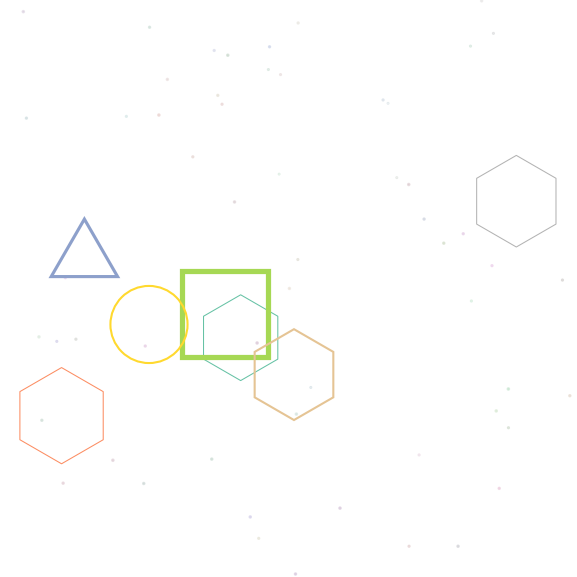[{"shape": "hexagon", "thickness": 0.5, "radius": 0.37, "center": [0.417, 0.414]}, {"shape": "hexagon", "thickness": 0.5, "radius": 0.42, "center": [0.107, 0.279]}, {"shape": "triangle", "thickness": 1.5, "radius": 0.33, "center": [0.146, 0.553]}, {"shape": "square", "thickness": 2.5, "radius": 0.37, "center": [0.389, 0.455]}, {"shape": "circle", "thickness": 1, "radius": 0.33, "center": [0.258, 0.437]}, {"shape": "hexagon", "thickness": 1, "radius": 0.39, "center": [0.509, 0.35]}, {"shape": "hexagon", "thickness": 0.5, "radius": 0.4, "center": [0.894, 0.651]}]